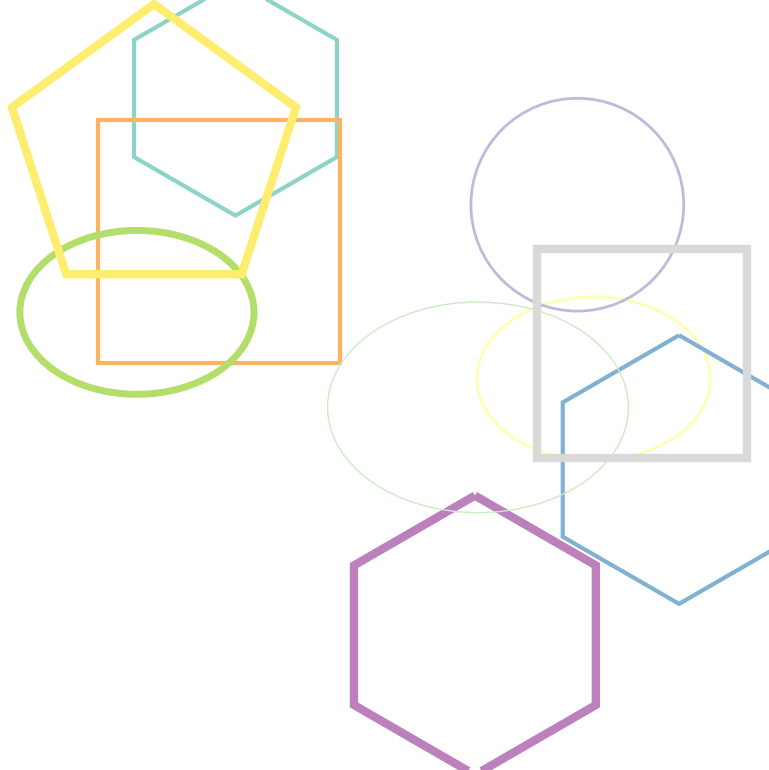[{"shape": "hexagon", "thickness": 1.5, "radius": 0.76, "center": [0.306, 0.872]}, {"shape": "oval", "thickness": 1, "radius": 0.76, "center": [0.771, 0.508]}, {"shape": "circle", "thickness": 1, "radius": 0.69, "center": [0.75, 0.734]}, {"shape": "hexagon", "thickness": 1.5, "radius": 0.87, "center": [0.882, 0.39]}, {"shape": "square", "thickness": 1.5, "radius": 0.79, "center": [0.285, 0.686]}, {"shape": "oval", "thickness": 2.5, "radius": 0.76, "center": [0.178, 0.594]}, {"shape": "square", "thickness": 3, "radius": 0.68, "center": [0.834, 0.541]}, {"shape": "hexagon", "thickness": 3, "radius": 0.91, "center": [0.617, 0.175]}, {"shape": "oval", "thickness": 0.5, "radius": 0.98, "center": [0.621, 0.471]}, {"shape": "pentagon", "thickness": 3, "radius": 0.97, "center": [0.2, 0.801]}]